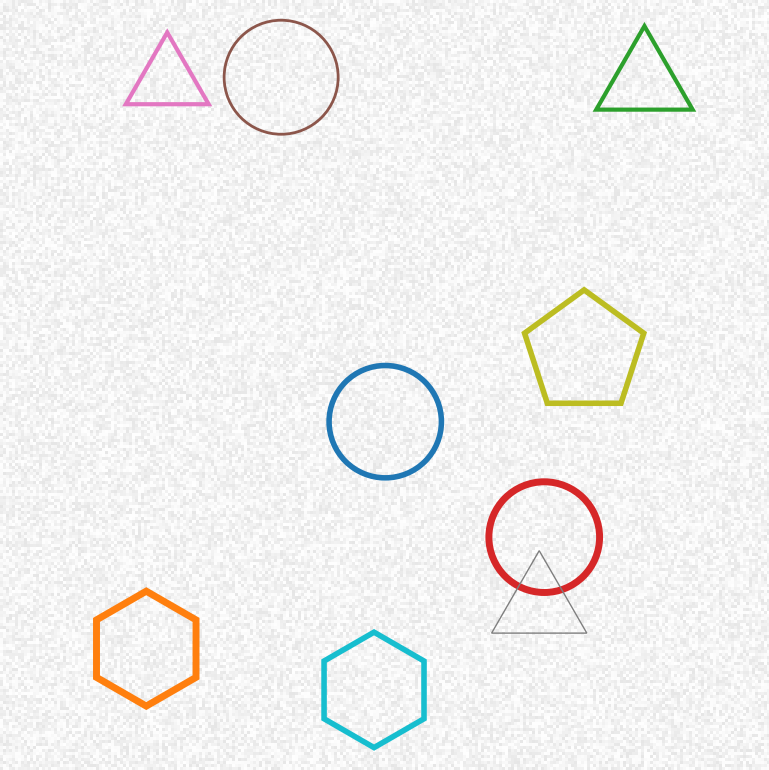[{"shape": "circle", "thickness": 2, "radius": 0.36, "center": [0.5, 0.452]}, {"shape": "hexagon", "thickness": 2.5, "radius": 0.37, "center": [0.19, 0.158]}, {"shape": "triangle", "thickness": 1.5, "radius": 0.36, "center": [0.837, 0.894]}, {"shape": "circle", "thickness": 2.5, "radius": 0.36, "center": [0.707, 0.302]}, {"shape": "circle", "thickness": 1, "radius": 0.37, "center": [0.365, 0.9]}, {"shape": "triangle", "thickness": 1.5, "radius": 0.31, "center": [0.217, 0.896]}, {"shape": "triangle", "thickness": 0.5, "radius": 0.36, "center": [0.7, 0.213]}, {"shape": "pentagon", "thickness": 2, "radius": 0.41, "center": [0.759, 0.542]}, {"shape": "hexagon", "thickness": 2, "radius": 0.37, "center": [0.486, 0.104]}]